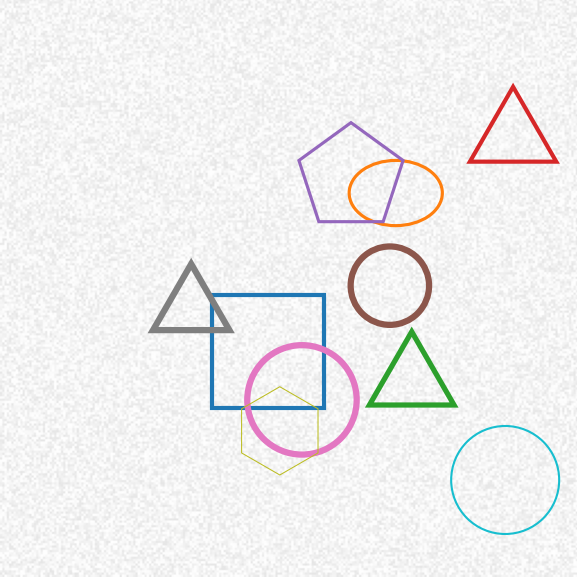[{"shape": "square", "thickness": 2, "radius": 0.49, "center": [0.464, 0.391]}, {"shape": "oval", "thickness": 1.5, "radius": 0.4, "center": [0.685, 0.665]}, {"shape": "triangle", "thickness": 2.5, "radius": 0.42, "center": [0.713, 0.34]}, {"shape": "triangle", "thickness": 2, "radius": 0.43, "center": [0.888, 0.762]}, {"shape": "pentagon", "thickness": 1.5, "radius": 0.47, "center": [0.608, 0.692]}, {"shape": "circle", "thickness": 3, "radius": 0.34, "center": [0.675, 0.504]}, {"shape": "circle", "thickness": 3, "radius": 0.47, "center": [0.523, 0.307]}, {"shape": "triangle", "thickness": 3, "radius": 0.38, "center": [0.331, 0.466]}, {"shape": "hexagon", "thickness": 0.5, "radius": 0.38, "center": [0.485, 0.253]}, {"shape": "circle", "thickness": 1, "radius": 0.47, "center": [0.875, 0.168]}]